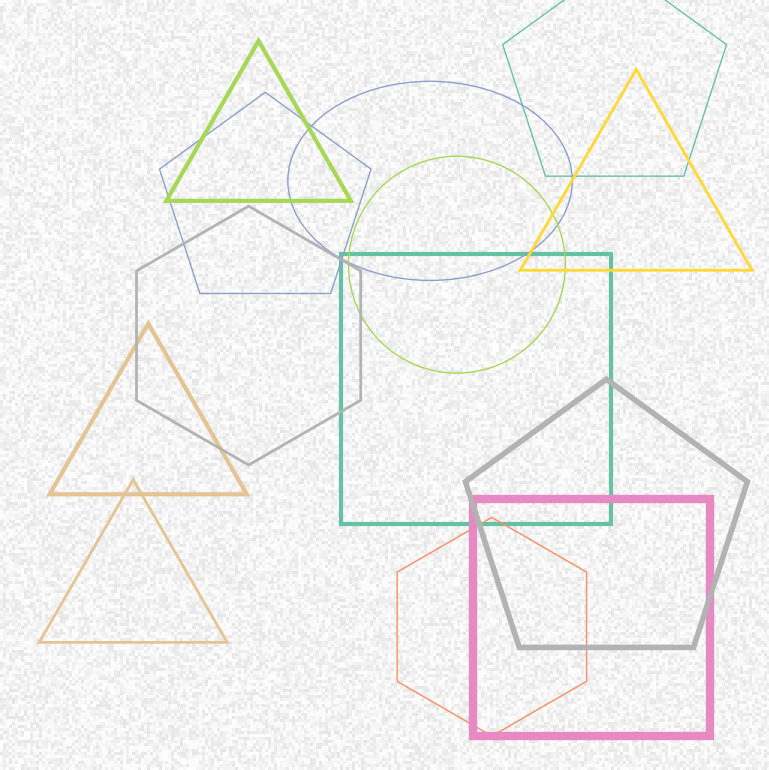[{"shape": "square", "thickness": 1.5, "radius": 0.88, "center": [0.618, 0.495]}, {"shape": "pentagon", "thickness": 0.5, "radius": 0.76, "center": [0.798, 0.895]}, {"shape": "hexagon", "thickness": 0.5, "radius": 0.71, "center": [0.639, 0.186]}, {"shape": "oval", "thickness": 0.5, "radius": 0.92, "center": [0.559, 0.765]}, {"shape": "pentagon", "thickness": 0.5, "radius": 0.72, "center": [0.344, 0.736]}, {"shape": "square", "thickness": 3, "radius": 0.77, "center": [0.768, 0.198]}, {"shape": "triangle", "thickness": 1.5, "radius": 0.69, "center": [0.336, 0.808]}, {"shape": "circle", "thickness": 0.5, "radius": 0.7, "center": [0.593, 0.656]}, {"shape": "triangle", "thickness": 1, "radius": 0.87, "center": [0.826, 0.736]}, {"shape": "triangle", "thickness": 1.5, "radius": 0.74, "center": [0.193, 0.432]}, {"shape": "triangle", "thickness": 1, "radius": 0.7, "center": [0.173, 0.236]}, {"shape": "pentagon", "thickness": 2, "radius": 0.96, "center": [0.788, 0.315]}, {"shape": "hexagon", "thickness": 1, "radius": 0.84, "center": [0.323, 0.564]}]